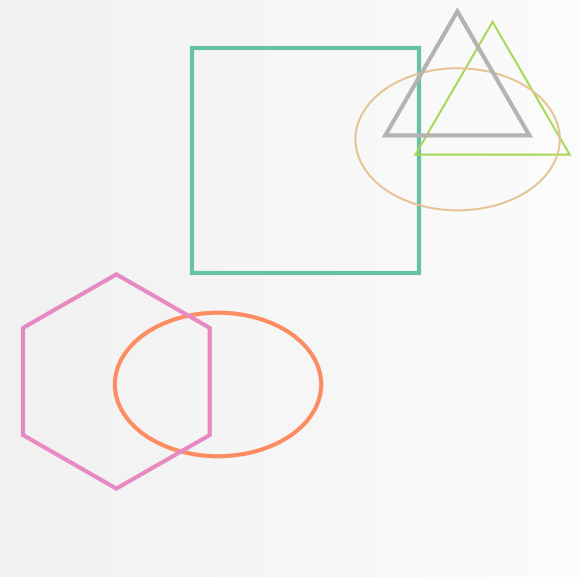[{"shape": "square", "thickness": 2, "radius": 0.98, "center": [0.526, 0.721]}, {"shape": "oval", "thickness": 2, "radius": 0.89, "center": [0.375, 0.333]}, {"shape": "hexagon", "thickness": 2, "radius": 0.93, "center": [0.2, 0.339]}, {"shape": "triangle", "thickness": 1, "radius": 0.77, "center": [0.847, 0.808]}, {"shape": "oval", "thickness": 1, "radius": 0.88, "center": [0.787, 0.758]}, {"shape": "triangle", "thickness": 2, "radius": 0.72, "center": [0.787, 0.836]}]